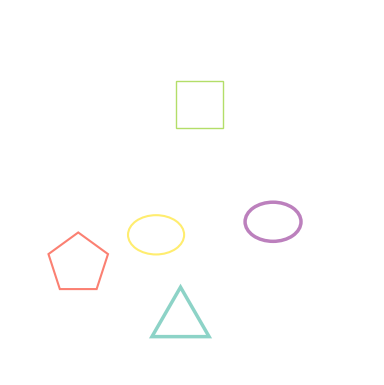[{"shape": "triangle", "thickness": 2.5, "radius": 0.43, "center": [0.469, 0.168]}, {"shape": "pentagon", "thickness": 1.5, "radius": 0.41, "center": [0.203, 0.315]}, {"shape": "square", "thickness": 1, "radius": 0.31, "center": [0.518, 0.729]}, {"shape": "oval", "thickness": 2.5, "radius": 0.36, "center": [0.709, 0.424]}, {"shape": "oval", "thickness": 1.5, "radius": 0.36, "center": [0.405, 0.39]}]